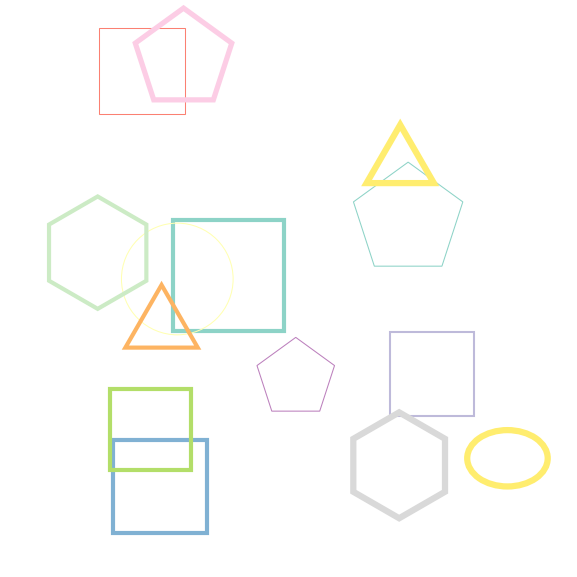[{"shape": "square", "thickness": 2, "radius": 0.48, "center": [0.396, 0.523]}, {"shape": "pentagon", "thickness": 0.5, "radius": 0.5, "center": [0.707, 0.619]}, {"shape": "circle", "thickness": 0.5, "radius": 0.48, "center": [0.307, 0.516]}, {"shape": "square", "thickness": 1, "radius": 0.36, "center": [0.749, 0.352]}, {"shape": "square", "thickness": 0.5, "radius": 0.37, "center": [0.245, 0.876]}, {"shape": "square", "thickness": 2, "radius": 0.41, "center": [0.276, 0.157]}, {"shape": "triangle", "thickness": 2, "radius": 0.36, "center": [0.28, 0.433]}, {"shape": "square", "thickness": 2, "radius": 0.35, "center": [0.261, 0.256]}, {"shape": "pentagon", "thickness": 2.5, "radius": 0.44, "center": [0.318, 0.897]}, {"shape": "hexagon", "thickness": 3, "radius": 0.46, "center": [0.691, 0.193]}, {"shape": "pentagon", "thickness": 0.5, "radius": 0.35, "center": [0.512, 0.344]}, {"shape": "hexagon", "thickness": 2, "radius": 0.49, "center": [0.169, 0.562]}, {"shape": "oval", "thickness": 3, "radius": 0.35, "center": [0.879, 0.206]}, {"shape": "triangle", "thickness": 3, "radius": 0.34, "center": [0.693, 0.716]}]